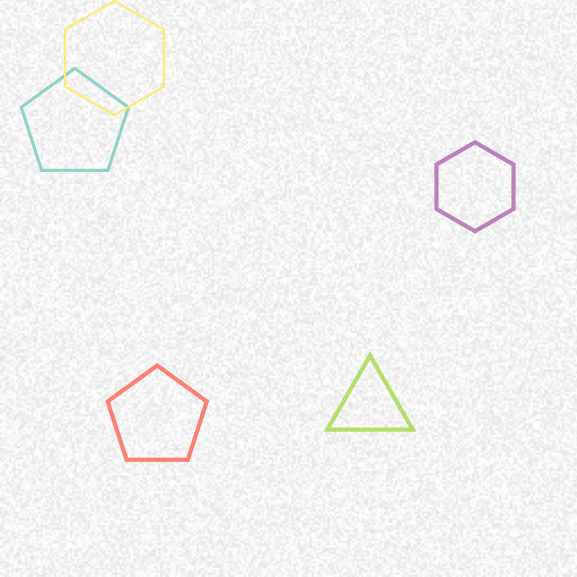[{"shape": "pentagon", "thickness": 1.5, "radius": 0.49, "center": [0.13, 0.783]}, {"shape": "pentagon", "thickness": 2, "radius": 0.45, "center": [0.272, 0.276]}, {"shape": "triangle", "thickness": 2, "radius": 0.43, "center": [0.641, 0.298]}, {"shape": "hexagon", "thickness": 2, "radius": 0.39, "center": [0.822, 0.676]}, {"shape": "hexagon", "thickness": 1, "radius": 0.49, "center": [0.198, 0.899]}]